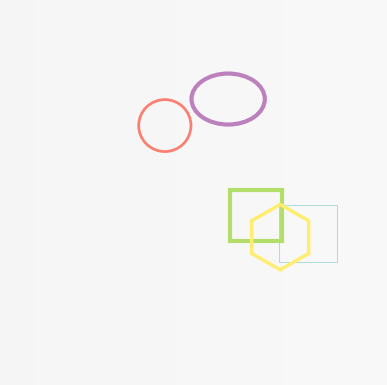[{"shape": "square", "thickness": 0.5, "radius": 0.37, "center": [0.795, 0.392]}, {"shape": "circle", "thickness": 2, "radius": 0.34, "center": [0.425, 0.674]}, {"shape": "square", "thickness": 3, "radius": 0.33, "center": [0.661, 0.44]}, {"shape": "oval", "thickness": 3, "radius": 0.47, "center": [0.589, 0.743]}, {"shape": "hexagon", "thickness": 2.5, "radius": 0.42, "center": [0.723, 0.384]}]